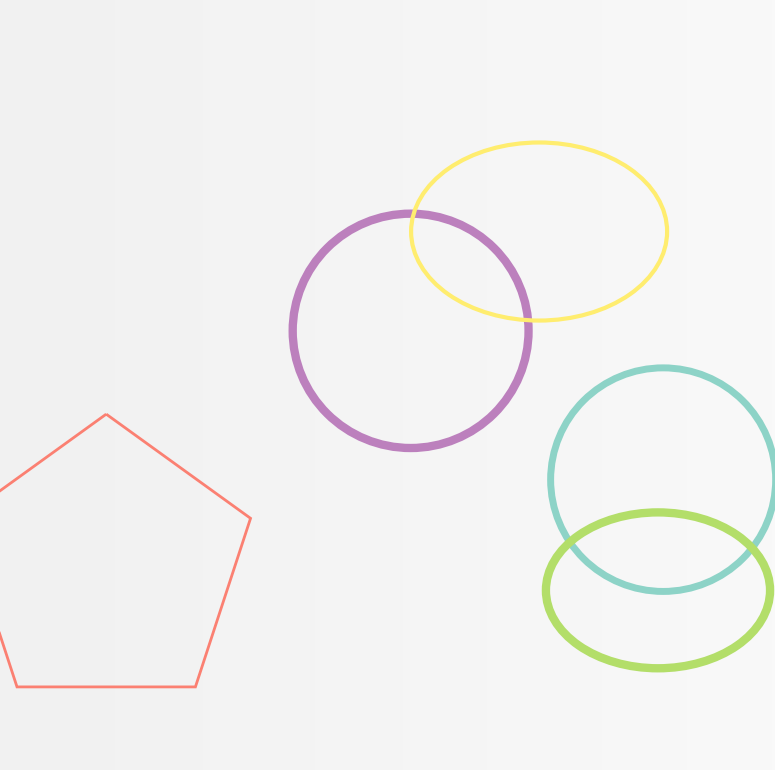[{"shape": "circle", "thickness": 2.5, "radius": 0.73, "center": [0.856, 0.377]}, {"shape": "pentagon", "thickness": 1, "radius": 0.98, "center": [0.137, 0.266]}, {"shape": "oval", "thickness": 3, "radius": 0.72, "center": [0.849, 0.233]}, {"shape": "circle", "thickness": 3, "radius": 0.76, "center": [0.53, 0.57]}, {"shape": "oval", "thickness": 1.5, "radius": 0.83, "center": [0.696, 0.699]}]